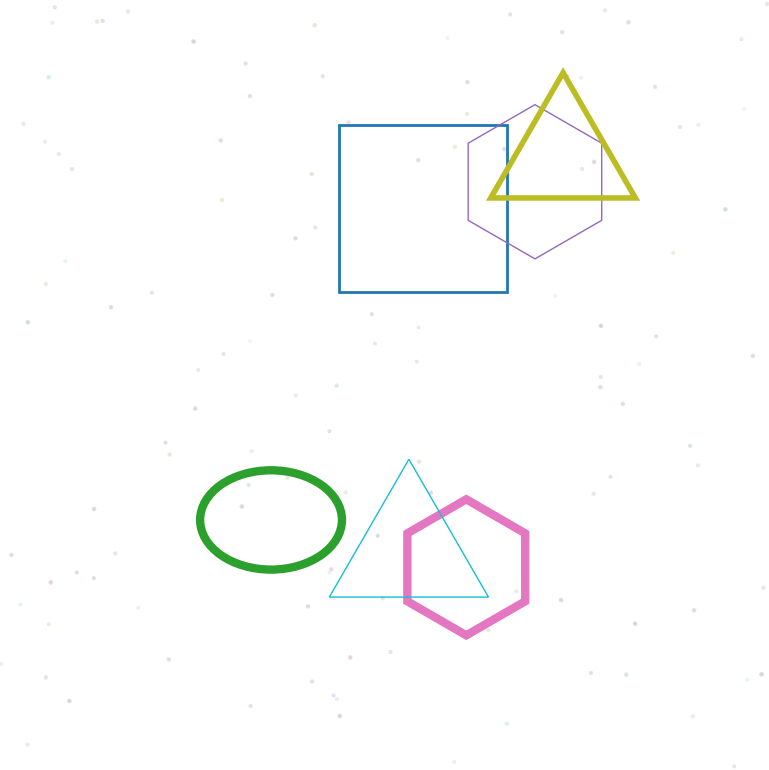[{"shape": "square", "thickness": 1, "radius": 0.54, "center": [0.55, 0.729]}, {"shape": "oval", "thickness": 3, "radius": 0.46, "center": [0.352, 0.325]}, {"shape": "hexagon", "thickness": 0.5, "radius": 0.5, "center": [0.695, 0.764]}, {"shape": "hexagon", "thickness": 3, "radius": 0.44, "center": [0.606, 0.263]}, {"shape": "triangle", "thickness": 2, "radius": 0.54, "center": [0.731, 0.797]}, {"shape": "triangle", "thickness": 0.5, "radius": 0.6, "center": [0.531, 0.284]}]